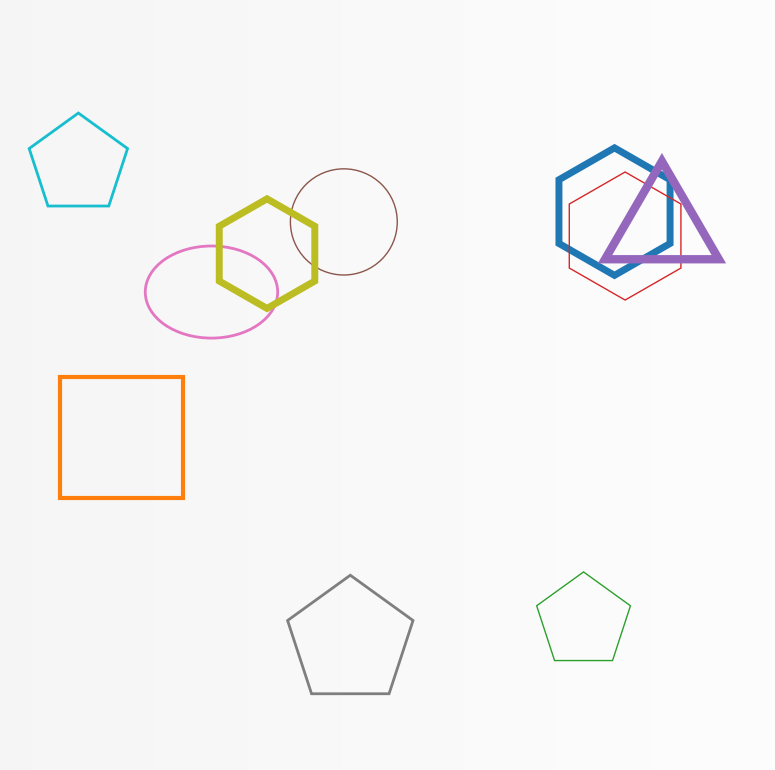[{"shape": "hexagon", "thickness": 2.5, "radius": 0.41, "center": [0.793, 0.725]}, {"shape": "square", "thickness": 1.5, "radius": 0.4, "center": [0.157, 0.432]}, {"shape": "pentagon", "thickness": 0.5, "radius": 0.32, "center": [0.753, 0.194]}, {"shape": "hexagon", "thickness": 0.5, "radius": 0.42, "center": [0.807, 0.693]}, {"shape": "triangle", "thickness": 3, "radius": 0.42, "center": [0.854, 0.706]}, {"shape": "circle", "thickness": 0.5, "radius": 0.34, "center": [0.444, 0.712]}, {"shape": "oval", "thickness": 1, "radius": 0.43, "center": [0.273, 0.621]}, {"shape": "pentagon", "thickness": 1, "radius": 0.43, "center": [0.452, 0.168]}, {"shape": "hexagon", "thickness": 2.5, "radius": 0.36, "center": [0.345, 0.671]}, {"shape": "pentagon", "thickness": 1, "radius": 0.33, "center": [0.101, 0.786]}]